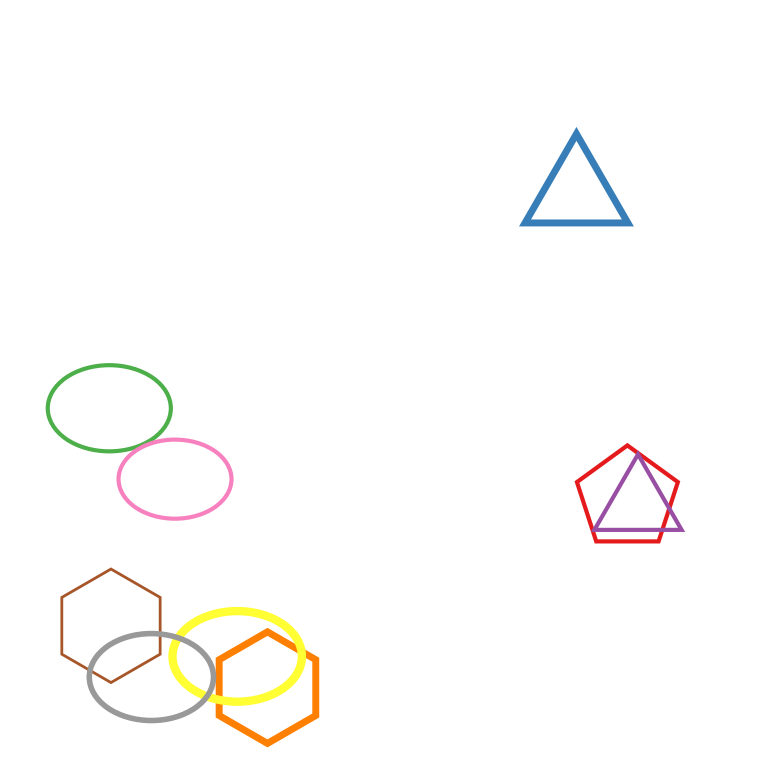[{"shape": "pentagon", "thickness": 1.5, "radius": 0.34, "center": [0.815, 0.353]}, {"shape": "triangle", "thickness": 2.5, "radius": 0.39, "center": [0.749, 0.749]}, {"shape": "oval", "thickness": 1.5, "radius": 0.4, "center": [0.142, 0.47]}, {"shape": "triangle", "thickness": 1.5, "radius": 0.33, "center": [0.829, 0.345]}, {"shape": "hexagon", "thickness": 2.5, "radius": 0.36, "center": [0.347, 0.107]}, {"shape": "oval", "thickness": 3, "radius": 0.42, "center": [0.308, 0.148]}, {"shape": "hexagon", "thickness": 1, "radius": 0.37, "center": [0.144, 0.187]}, {"shape": "oval", "thickness": 1.5, "radius": 0.37, "center": [0.227, 0.378]}, {"shape": "oval", "thickness": 2, "radius": 0.4, "center": [0.197, 0.121]}]